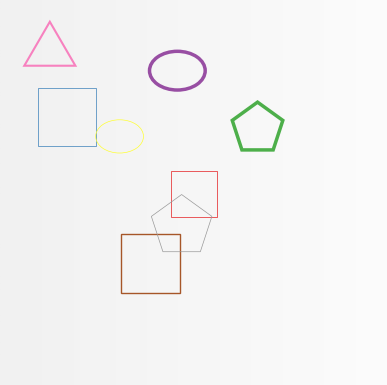[{"shape": "square", "thickness": 0.5, "radius": 0.3, "center": [0.501, 0.496]}, {"shape": "square", "thickness": 0.5, "radius": 0.38, "center": [0.173, 0.697]}, {"shape": "pentagon", "thickness": 2.5, "radius": 0.34, "center": [0.665, 0.666]}, {"shape": "oval", "thickness": 2.5, "radius": 0.36, "center": [0.458, 0.816]}, {"shape": "oval", "thickness": 0.5, "radius": 0.31, "center": [0.309, 0.646]}, {"shape": "square", "thickness": 1, "radius": 0.38, "center": [0.39, 0.316]}, {"shape": "triangle", "thickness": 1.5, "radius": 0.38, "center": [0.129, 0.867]}, {"shape": "pentagon", "thickness": 0.5, "radius": 0.41, "center": [0.469, 0.413]}]